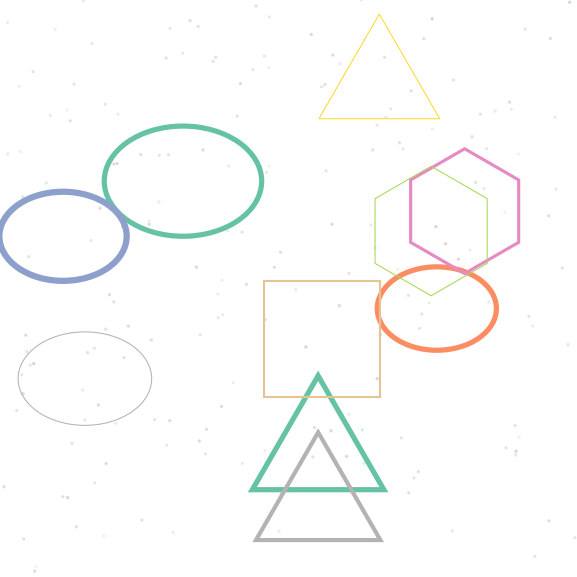[{"shape": "oval", "thickness": 2.5, "radius": 0.68, "center": [0.317, 0.685]}, {"shape": "triangle", "thickness": 2.5, "radius": 0.66, "center": [0.551, 0.217]}, {"shape": "oval", "thickness": 2.5, "radius": 0.52, "center": [0.756, 0.465]}, {"shape": "oval", "thickness": 3, "radius": 0.55, "center": [0.109, 0.59]}, {"shape": "hexagon", "thickness": 1.5, "radius": 0.54, "center": [0.805, 0.634]}, {"shape": "hexagon", "thickness": 0.5, "radius": 0.56, "center": [0.747, 0.599]}, {"shape": "triangle", "thickness": 0.5, "radius": 0.6, "center": [0.657, 0.854]}, {"shape": "square", "thickness": 1, "radius": 0.5, "center": [0.558, 0.412]}, {"shape": "triangle", "thickness": 2, "radius": 0.62, "center": [0.551, 0.126]}, {"shape": "oval", "thickness": 0.5, "radius": 0.58, "center": [0.147, 0.344]}]